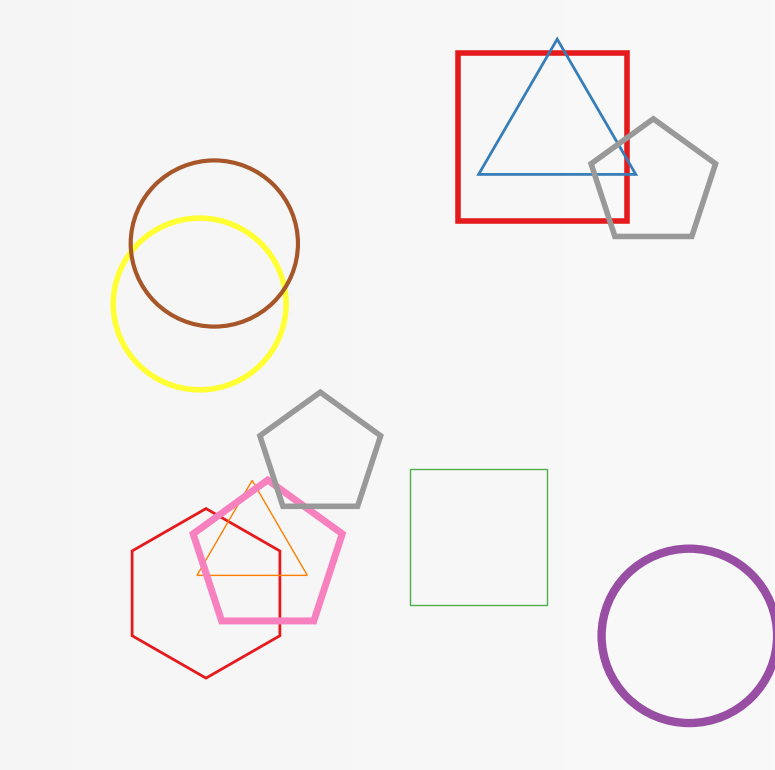[{"shape": "hexagon", "thickness": 1, "radius": 0.55, "center": [0.266, 0.229]}, {"shape": "square", "thickness": 2, "radius": 0.55, "center": [0.7, 0.822]}, {"shape": "triangle", "thickness": 1, "radius": 0.59, "center": [0.719, 0.832]}, {"shape": "square", "thickness": 0.5, "radius": 0.44, "center": [0.618, 0.303]}, {"shape": "circle", "thickness": 3, "radius": 0.57, "center": [0.889, 0.174]}, {"shape": "triangle", "thickness": 0.5, "radius": 0.41, "center": [0.325, 0.294]}, {"shape": "circle", "thickness": 2, "radius": 0.56, "center": [0.258, 0.605]}, {"shape": "circle", "thickness": 1.5, "radius": 0.54, "center": [0.277, 0.684]}, {"shape": "pentagon", "thickness": 2.5, "radius": 0.51, "center": [0.345, 0.275]}, {"shape": "pentagon", "thickness": 2, "radius": 0.41, "center": [0.413, 0.409]}, {"shape": "pentagon", "thickness": 2, "radius": 0.42, "center": [0.843, 0.761]}]